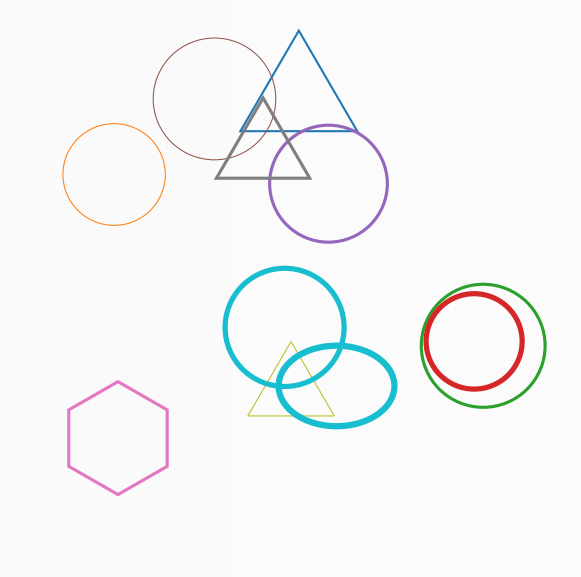[{"shape": "triangle", "thickness": 1, "radius": 0.58, "center": [0.514, 0.83]}, {"shape": "circle", "thickness": 0.5, "radius": 0.44, "center": [0.196, 0.697]}, {"shape": "circle", "thickness": 1.5, "radius": 0.53, "center": [0.831, 0.4]}, {"shape": "circle", "thickness": 2.5, "radius": 0.41, "center": [0.816, 0.408]}, {"shape": "circle", "thickness": 1.5, "radius": 0.51, "center": [0.565, 0.681]}, {"shape": "circle", "thickness": 0.5, "radius": 0.53, "center": [0.369, 0.828]}, {"shape": "hexagon", "thickness": 1.5, "radius": 0.49, "center": [0.203, 0.24]}, {"shape": "triangle", "thickness": 1.5, "radius": 0.46, "center": [0.453, 0.737]}, {"shape": "triangle", "thickness": 0.5, "radius": 0.43, "center": [0.501, 0.322]}, {"shape": "oval", "thickness": 3, "radius": 0.5, "center": [0.579, 0.331]}, {"shape": "circle", "thickness": 2.5, "radius": 0.51, "center": [0.49, 0.432]}]